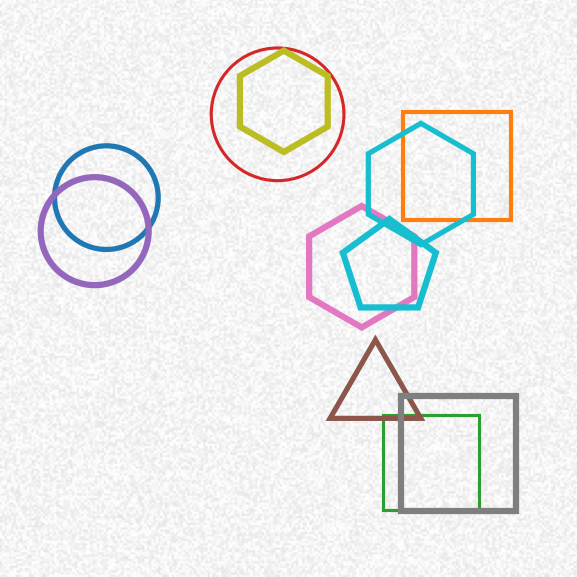[{"shape": "circle", "thickness": 2.5, "radius": 0.45, "center": [0.184, 0.657]}, {"shape": "square", "thickness": 2, "radius": 0.47, "center": [0.791, 0.711]}, {"shape": "square", "thickness": 1.5, "radius": 0.41, "center": [0.747, 0.198]}, {"shape": "circle", "thickness": 1.5, "radius": 0.57, "center": [0.481, 0.801]}, {"shape": "circle", "thickness": 3, "radius": 0.47, "center": [0.164, 0.599]}, {"shape": "triangle", "thickness": 2.5, "radius": 0.45, "center": [0.65, 0.32]}, {"shape": "hexagon", "thickness": 3, "radius": 0.53, "center": [0.626, 0.537]}, {"shape": "square", "thickness": 3, "radius": 0.5, "center": [0.794, 0.213]}, {"shape": "hexagon", "thickness": 3, "radius": 0.44, "center": [0.491, 0.824]}, {"shape": "pentagon", "thickness": 3, "radius": 0.42, "center": [0.674, 0.535]}, {"shape": "hexagon", "thickness": 2.5, "radius": 0.53, "center": [0.729, 0.68]}]